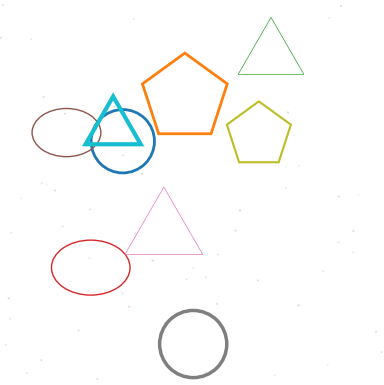[{"shape": "circle", "thickness": 2, "radius": 0.41, "center": [0.319, 0.633]}, {"shape": "pentagon", "thickness": 2, "radius": 0.58, "center": [0.48, 0.746]}, {"shape": "triangle", "thickness": 0.5, "radius": 0.49, "center": [0.704, 0.856]}, {"shape": "oval", "thickness": 1, "radius": 0.51, "center": [0.236, 0.305]}, {"shape": "oval", "thickness": 1, "radius": 0.45, "center": [0.173, 0.656]}, {"shape": "triangle", "thickness": 0.5, "radius": 0.58, "center": [0.426, 0.397]}, {"shape": "circle", "thickness": 2.5, "radius": 0.44, "center": [0.502, 0.106]}, {"shape": "pentagon", "thickness": 1.5, "radius": 0.44, "center": [0.672, 0.649]}, {"shape": "triangle", "thickness": 3, "radius": 0.41, "center": [0.294, 0.667]}]